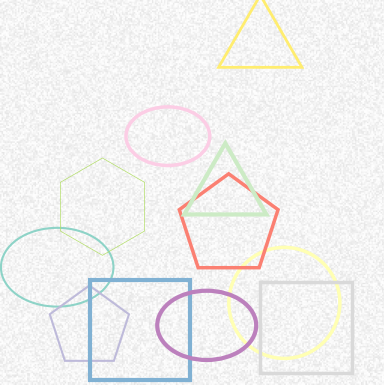[{"shape": "oval", "thickness": 1.5, "radius": 0.73, "center": [0.149, 0.306]}, {"shape": "circle", "thickness": 2.5, "radius": 0.72, "center": [0.739, 0.213]}, {"shape": "pentagon", "thickness": 1.5, "radius": 0.54, "center": [0.232, 0.15]}, {"shape": "pentagon", "thickness": 2.5, "radius": 0.67, "center": [0.594, 0.414]}, {"shape": "square", "thickness": 3, "radius": 0.65, "center": [0.364, 0.143]}, {"shape": "hexagon", "thickness": 0.5, "radius": 0.63, "center": [0.266, 0.463]}, {"shape": "oval", "thickness": 2.5, "radius": 0.54, "center": [0.436, 0.646]}, {"shape": "square", "thickness": 2.5, "radius": 0.6, "center": [0.795, 0.149]}, {"shape": "oval", "thickness": 3, "radius": 0.64, "center": [0.537, 0.155]}, {"shape": "triangle", "thickness": 3, "radius": 0.62, "center": [0.585, 0.505]}, {"shape": "triangle", "thickness": 2, "radius": 0.62, "center": [0.676, 0.888]}]